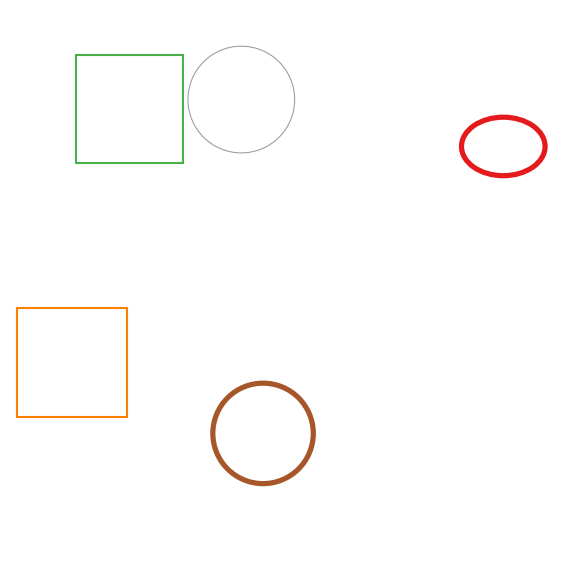[{"shape": "oval", "thickness": 2.5, "radius": 0.36, "center": [0.871, 0.746]}, {"shape": "square", "thickness": 1, "radius": 0.47, "center": [0.224, 0.811]}, {"shape": "square", "thickness": 1, "radius": 0.47, "center": [0.125, 0.371]}, {"shape": "circle", "thickness": 2.5, "radius": 0.43, "center": [0.456, 0.249]}, {"shape": "circle", "thickness": 0.5, "radius": 0.46, "center": [0.418, 0.827]}]